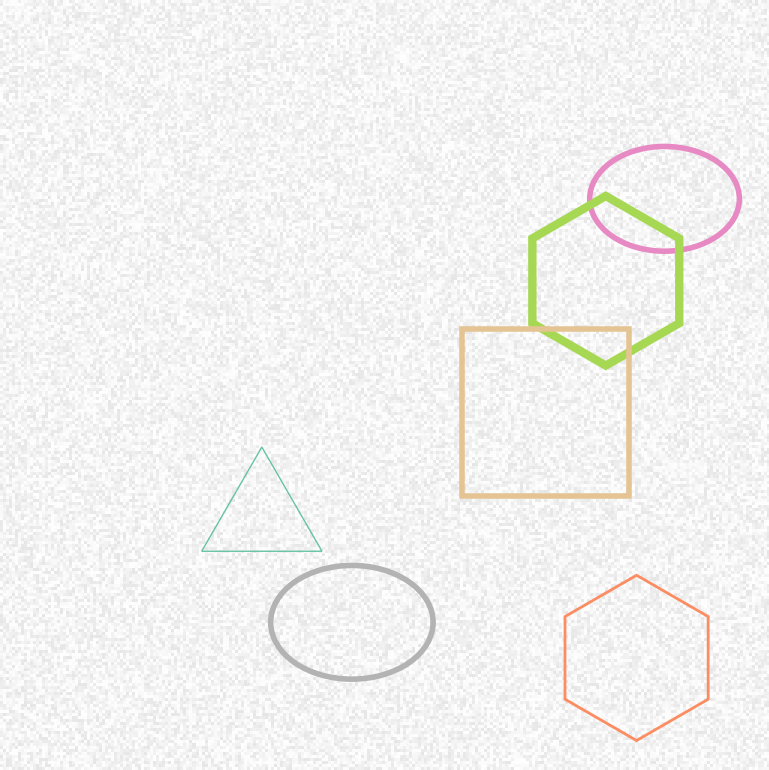[{"shape": "triangle", "thickness": 0.5, "radius": 0.45, "center": [0.34, 0.329]}, {"shape": "hexagon", "thickness": 1, "radius": 0.54, "center": [0.827, 0.146]}, {"shape": "oval", "thickness": 2, "radius": 0.49, "center": [0.863, 0.742]}, {"shape": "hexagon", "thickness": 3, "radius": 0.55, "center": [0.787, 0.635]}, {"shape": "square", "thickness": 2, "radius": 0.54, "center": [0.709, 0.464]}, {"shape": "oval", "thickness": 2, "radius": 0.53, "center": [0.457, 0.192]}]